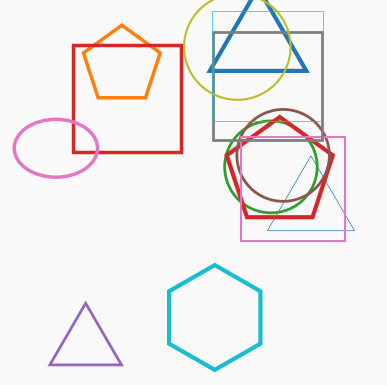[{"shape": "triangle", "thickness": 0.5, "radius": 0.65, "center": [0.802, 0.466]}, {"shape": "triangle", "thickness": 3, "radius": 0.72, "center": [0.666, 0.888]}, {"shape": "pentagon", "thickness": 2.5, "radius": 0.52, "center": [0.314, 0.83]}, {"shape": "circle", "thickness": 2, "radius": 0.6, "center": [0.699, 0.567]}, {"shape": "pentagon", "thickness": 3, "radius": 0.72, "center": [0.722, 0.552]}, {"shape": "square", "thickness": 2.5, "radius": 0.7, "center": [0.328, 0.744]}, {"shape": "triangle", "thickness": 2, "radius": 0.53, "center": [0.221, 0.106]}, {"shape": "circle", "thickness": 2, "radius": 0.6, "center": [0.731, 0.596]}, {"shape": "oval", "thickness": 2.5, "radius": 0.54, "center": [0.144, 0.615]}, {"shape": "square", "thickness": 1.5, "radius": 0.67, "center": [0.755, 0.509]}, {"shape": "square", "thickness": 2, "radius": 0.7, "center": [0.689, 0.776]}, {"shape": "circle", "thickness": 1.5, "radius": 0.69, "center": [0.612, 0.878]}, {"shape": "hexagon", "thickness": 3, "radius": 0.68, "center": [0.554, 0.175]}, {"shape": "square", "thickness": 0.5, "radius": 0.71, "center": [0.69, 0.83]}]